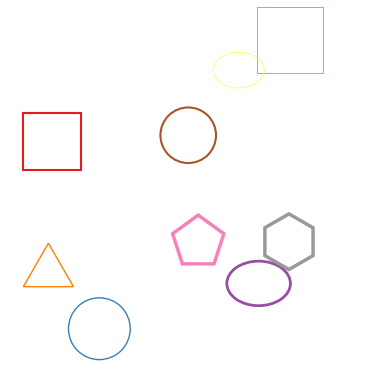[{"shape": "square", "thickness": 1.5, "radius": 0.37, "center": [0.135, 0.632]}, {"shape": "circle", "thickness": 1, "radius": 0.4, "center": [0.258, 0.146]}, {"shape": "square", "thickness": 0.5, "radius": 0.43, "center": [0.753, 0.896]}, {"shape": "oval", "thickness": 2, "radius": 0.41, "center": [0.672, 0.264]}, {"shape": "triangle", "thickness": 1, "radius": 0.38, "center": [0.126, 0.293]}, {"shape": "oval", "thickness": 0.5, "radius": 0.33, "center": [0.62, 0.818]}, {"shape": "circle", "thickness": 1.5, "radius": 0.36, "center": [0.489, 0.649]}, {"shape": "pentagon", "thickness": 2.5, "radius": 0.35, "center": [0.515, 0.371]}, {"shape": "hexagon", "thickness": 2.5, "radius": 0.36, "center": [0.751, 0.372]}]